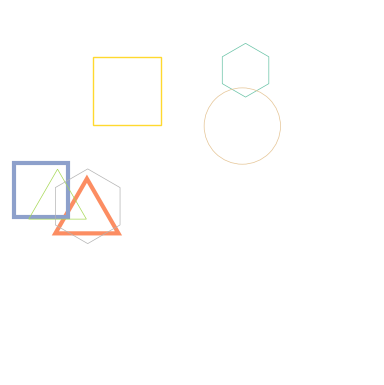[{"shape": "hexagon", "thickness": 0.5, "radius": 0.35, "center": [0.638, 0.818]}, {"shape": "triangle", "thickness": 3, "radius": 0.47, "center": [0.226, 0.441]}, {"shape": "square", "thickness": 3, "radius": 0.35, "center": [0.106, 0.507]}, {"shape": "triangle", "thickness": 0.5, "radius": 0.43, "center": [0.149, 0.474]}, {"shape": "square", "thickness": 1, "radius": 0.44, "center": [0.329, 0.763]}, {"shape": "circle", "thickness": 0.5, "radius": 0.5, "center": [0.629, 0.673]}, {"shape": "hexagon", "thickness": 0.5, "radius": 0.49, "center": [0.228, 0.464]}]